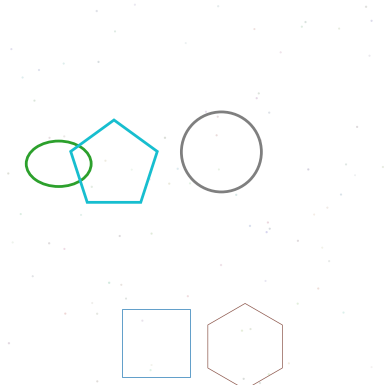[{"shape": "square", "thickness": 0.5, "radius": 0.44, "center": [0.405, 0.11]}, {"shape": "oval", "thickness": 2, "radius": 0.42, "center": [0.152, 0.575]}, {"shape": "hexagon", "thickness": 0.5, "radius": 0.56, "center": [0.637, 0.1]}, {"shape": "circle", "thickness": 2, "radius": 0.52, "center": [0.575, 0.605]}, {"shape": "pentagon", "thickness": 2, "radius": 0.59, "center": [0.296, 0.57]}]